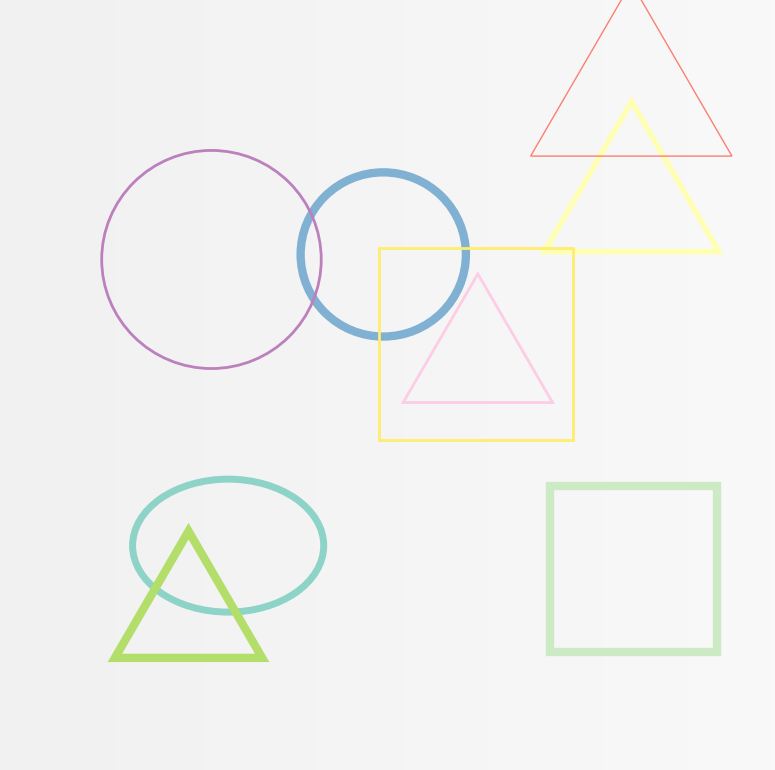[{"shape": "oval", "thickness": 2.5, "radius": 0.62, "center": [0.294, 0.291]}, {"shape": "triangle", "thickness": 2, "radius": 0.65, "center": [0.815, 0.738]}, {"shape": "triangle", "thickness": 0.5, "radius": 0.75, "center": [0.815, 0.872]}, {"shape": "circle", "thickness": 3, "radius": 0.53, "center": [0.495, 0.67]}, {"shape": "triangle", "thickness": 3, "radius": 0.55, "center": [0.243, 0.2]}, {"shape": "triangle", "thickness": 1, "radius": 0.56, "center": [0.617, 0.533]}, {"shape": "circle", "thickness": 1, "radius": 0.71, "center": [0.273, 0.663]}, {"shape": "square", "thickness": 3, "radius": 0.54, "center": [0.818, 0.261]}, {"shape": "square", "thickness": 1, "radius": 0.62, "center": [0.614, 0.553]}]